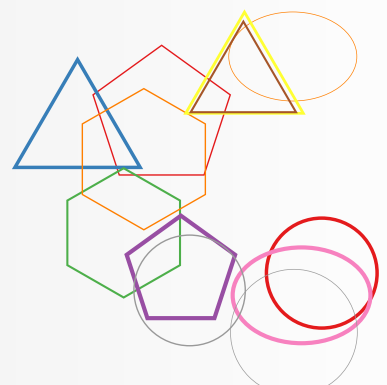[{"shape": "pentagon", "thickness": 1, "radius": 0.93, "center": [0.417, 0.696]}, {"shape": "circle", "thickness": 2.5, "radius": 0.71, "center": [0.83, 0.291]}, {"shape": "triangle", "thickness": 2.5, "radius": 0.93, "center": [0.2, 0.658]}, {"shape": "hexagon", "thickness": 1.5, "radius": 0.84, "center": [0.319, 0.395]}, {"shape": "pentagon", "thickness": 3, "radius": 0.74, "center": [0.467, 0.293]}, {"shape": "hexagon", "thickness": 1, "radius": 0.92, "center": [0.371, 0.586]}, {"shape": "oval", "thickness": 0.5, "radius": 0.83, "center": [0.756, 0.853]}, {"shape": "triangle", "thickness": 2, "radius": 0.88, "center": [0.631, 0.793]}, {"shape": "triangle", "thickness": 1.5, "radius": 0.78, "center": [0.628, 0.787]}, {"shape": "oval", "thickness": 3, "radius": 0.89, "center": [0.778, 0.233]}, {"shape": "circle", "thickness": 1, "radius": 0.72, "center": [0.489, 0.246]}, {"shape": "circle", "thickness": 0.5, "radius": 0.82, "center": [0.758, 0.137]}]